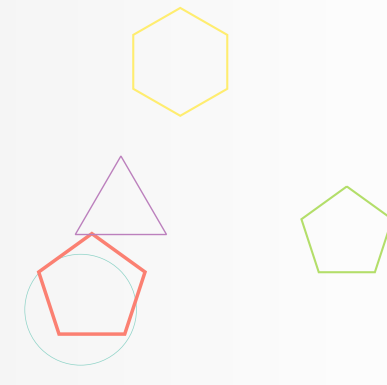[{"shape": "circle", "thickness": 0.5, "radius": 0.72, "center": [0.208, 0.196]}, {"shape": "pentagon", "thickness": 2.5, "radius": 0.72, "center": [0.237, 0.249]}, {"shape": "pentagon", "thickness": 1.5, "radius": 0.62, "center": [0.895, 0.393]}, {"shape": "triangle", "thickness": 1, "radius": 0.68, "center": [0.312, 0.459]}, {"shape": "hexagon", "thickness": 1.5, "radius": 0.7, "center": [0.465, 0.839]}]